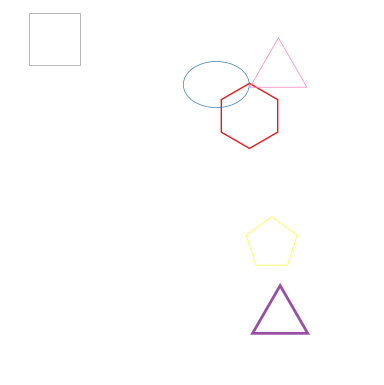[{"shape": "hexagon", "thickness": 1, "radius": 0.42, "center": [0.648, 0.699]}, {"shape": "oval", "thickness": 0.5, "radius": 0.43, "center": [0.562, 0.78]}, {"shape": "triangle", "thickness": 2, "radius": 0.41, "center": [0.728, 0.176]}, {"shape": "pentagon", "thickness": 0.5, "radius": 0.35, "center": [0.706, 0.368]}, {"shape": "triangle", "thickness": 0.5, "radius": 0.43, "center": [0.723, 0.816]}, {"shape": "square", "thickness": 0.5, "radius": 0.33, "center": [0.142, 0.899]}]